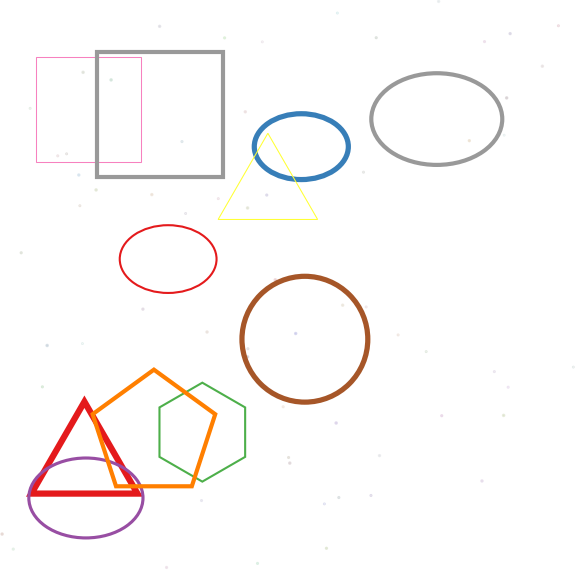[{"shape": "triangle", "thickness": 3, "radius": 0.53, "center": [0.146, 0.197]}, {"shape": "oval", "thickness": 1, "radius": 0.42, "center": [0.291, 0.551]}, {"shape": "oval", "thickness": 2.5, "radius": 0.41, "center": [0.522, 0.745]}, {"shape": "hexagon", "thickness": 1, "radius": 0.43, "center": [0.35, 0.251]}, {"shape": "oval", "thickness": 1.5, "radius": 0.49, "center": [0.149, 0.137]}, {"shape": "pentagon", "thickness": 2, "radius": 0.56, "center": [0.267, 0.247]}, {"shape": "triangle", "thickness": 0.5, "radius": 0.5, "center": [0.464, 0.669]}, {"shape": "circle", "thickness": 2.5, "radius": 0.54, "center": [0.528, 0.412]}, {"shape": "square", "thickness": 0.5, "radius": 0.45, "center": [0.153, 0.809]}, {"shape": "square", "thickness": 2, "radius": 0.54, "center": [0.278, 0.801]}, {"shape": "oval", "thickness": 2, "radius": 0.57, "center": [0.756, 0.793]}]